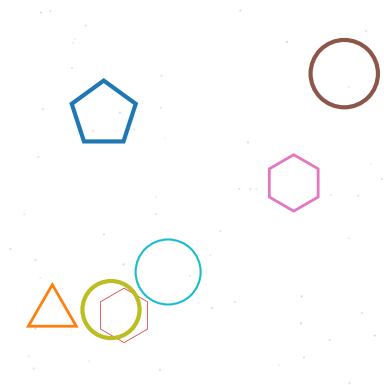[{"shape": "pentagon", "thickness": 3, "radius": 0.44, "center": [0.269, 0.703]}, {"shape": "triangle", "thickness": 2, "radius": 0.36, "center": [0.136, 0.189]}, {"shape": "hexagon", "thickness": 0.5, "radius": 0.35, "center": [0.322, 0.181]}, {"shape": "circle", "thickness": 3, "radius": 0.44, "center": [0.894, 0.809]}, {"shape": "hexagon", "thickness": 2, "radius": 0.37, "center": [0.763, 0.525]}, {"shape": "circle", "thickness": 3, "radius": 0.37, "center": [0.288, 0.196]}, {"shape": "circle", "thickness": 1.5, "radius": 0.42, "center": [0.437, 0.294]}]